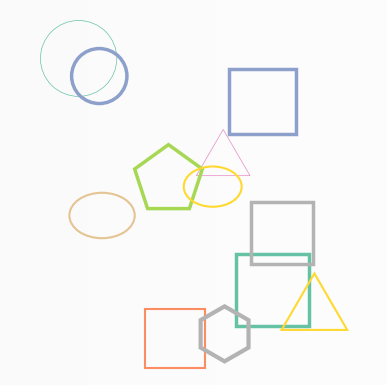[{"shape": "square", "thickness": 2.5, "radius": 0.47, "center": [0.703, 0.246]}, {"shape": "circle", "thickness": 0.5, "radius": 0.49, "center": [0.203, 0.848]}, {"shape": "square", "thickness": 1.5, "radius": 0.38, "center": [0.452, 0.121]}, {"shape": "circle", "thickness": 2.5, "radius": 0.36, "center": [0.256, 0.802]}, {"shape": "square", "thickness": 2.5, "radius": 0.43, "center": [0.677, 0.736]}, {"shape": "triangle", "thickness": 0.5, "radius": 0.4, "center": [0.576, 0.584]}, {"shape": "pentagon", "thickness": 2.5, "radius": 0.46, "center": [0.435, 0.532]}, {"shape": "oval", "thickness": 1.5, "radius": 0.37, "center": [0.549, 0.515]}, {"shape": "triangle", "thickness": 1.5, "radius": 0.49, "center": [0.811, 0.192]}, {"shape": "oval", "thickness": 1.5, "radius": 0.42, "center": [0.263, 0.44]}, {"shape": "square", "thickness": 2.5, "radius": 0.4, "center": [0.728, 0.395]}, {"shape": "hexagon", "thickness": 3, "radius": 0.36, "center": [0.58, 0.133]}]